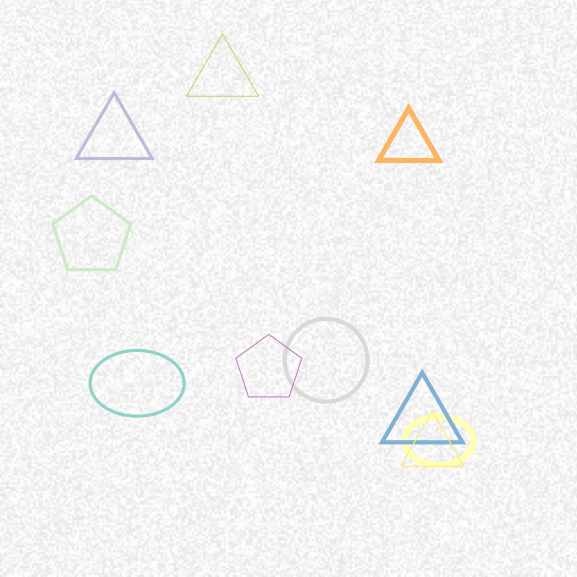[{"shape": "oval", "thickness": 1.5, "radius": 0.41, "center": [0.237, 0.335]}, {"shape": "oval", "thickness": 3, "radius": 0.3, "center": [0.76, 0.236]}, {"shape": "triangle", "thickness": 1.5, "radius": 0.38, "center": [0.198, 0.763]}, {"shape": "triangle", "thickness": 2, "radius": 0.4, "center": [0.731, 0.273]}, {"shape": "triangle", "thickness": 2.5, "radius": 0.3, "center": [0.708, 0.751]}, {"shape": "triangle", "thickness": 0.5, "radius": 0.36, "center": [0.385, 0.868]}, {"shape": "circle", "thickness": 2, "radius": 0.36, "center": [0.565, 0.375]}, {"shape": "pentagon", "thickness": 0.5, "radius": 0.3, "center": [0.465, 0.36]}, {"shape": "pentagon", "thickness": 1.5, "radius": 0.35, "center": [0.159, 0.589]}, {"shape": "triangle", "thickness": 0.5, "radius": 0.32, "center": [0.749, 0.223]}]